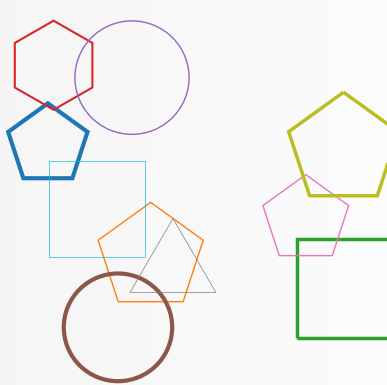[{"shape": "pentagon", "thickness": 3, "radius": 0.54, "center": [0.123, 0.624]}, {"shape": "pentagon", "thickness": 1, "radius": 0.71, "center": [0.389, 0.332]}, {"shape": "square", "thickness": 2.5, "radius": 0.65, "center": [0.896, 0.251]}, {"shape": "hexagon", "thickness": 1.5, "radius": 0.58, "center": [0.138, 0.831]}, {"shape": "circle", "thickness": 1, "radius": 0.74, "center": [0.341, 0.798]}, {"shape": "circle", "thickness": 3, "radius": 0.7, "center": [0.304, 0.15]}, {"shape": "pentagon", "thickness": 1, "radius": 0.58, "center": [0.789, 0.43]}, {"shape": "triangle", "thickness": 0.5, "radius": 0.64, "center": [0.446, 0.304]}, {"shape": "pentagon", "thickness": 2.5, "radius": 0.74, "center": [0.886, 0.612]}, {"shape": "square", "thickness": 0.5, "radius": 0.62, "center": [0.251, 0.457]}]